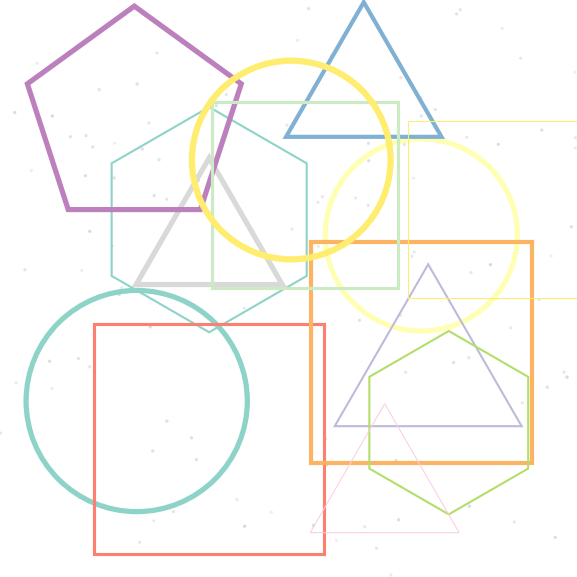[{"shape": "hexagon", "thickness": 1, "radius": 0.97, "center": [0.362, 0.619]}, {"shape": "circle", "thickness": 2.5, "radius": 0.96, "center": [0.237, 0.305]}, {"shape": "circle", "thickness": 2.5, "radius": 0.83, "center": [0.73, 0.592]}, {"shape": "triangle", "thickness": 1, "radius": 0.93, "center": [0.741, 0.355]}, {"shape": "square", "thickness": 1.5, "radius": 1.0, "center": [0.363, 0.239]}, {"shape": "triangle", "thickness": 2, "radius": 0.78, "center": [0.63, 0.84]}, {"shape": "square", "thickness": 2, "radius": 0.96, "center": [0.729, 0.388]}, {"shape": "hexagon", "thickness": 1, "radius": 0.79, "center": [0.777, 0.267]}, {"shape": "triangle", "thickness": 0.5, "radius": 0.74, "center": [0.666, 0.151]}, {"shape": "triangle", "thickness": 2.5, "radius": 0.73, "center": [0.362, 0.579]}, {"shape": "pentagon", "thickness": 2.5, "radius": 0.97, "center": [0.233, 0.794]}, {"shape": "square", "thickness": 1.5, "radius": 0.81, "center": [0.528, 0.661]}, {"shape": "square", "thickness": 0.5, "radius": 0.77, "center": [0.86, 0.637]}, {"shape": "circle", "thickness": 3, "radius": 0.86, "center": [0.504, 0.722]}]